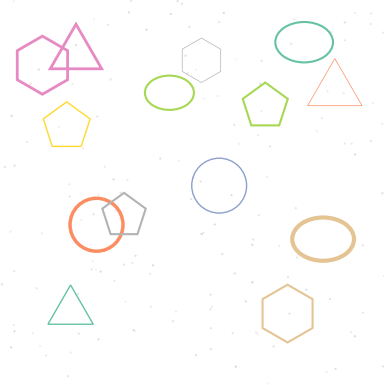[{"shape": "triangle", "thickness": 1, "radius": 0.34, "center": [0.183, 0.192]}, {"shape": "oval", "thickness": 1.5, "radius": 0.37, "center": [0.79, 0.89]}, {"shape": "circle", "thickness": 2.5, "radius": 0.34, "center": [0.251, 0.416]}, {"shape": "triangle", "thickness": 0.5, "radius": 0.41, "center": [0.87, 0.766]}, {"shape": "circle", "thickness": 1, "radius": 0.36, "center": [0.569, 0.518]}, {"shape": "triangle", "thickness": 2, "radius": 0.39, "center": [0.197, 0.86]}, {"shape": "hexagon", "thickness": 2, "radius": 0.38, "center": [0.11, 0.831]}, {"shape": "oval", "thickness": 1.5, "radius": 0.32, "center": [0.44, 0.759]}, {"shape": "pentagon", "thickness": 1.5, "radius": 0.31, "center": [0.689, 0.724]}, {"shape": "pentagon", "thickness": 1, "radius": 0.32, "center": [0.173, 0.671]}, {"shape": "hexagon", "thickness": 1.5, "radius": 0.38, "center": [0.747, 0.185]}, {"shape": "oval", "thickness": 3, "radius": 0.4, "center": [0.839, 0.379]}, {"shape": "hexagon", "thickness": 0.5, "radius": 0.29, "center": [0.523, 0.843]}, {"shape": "pentagon", "thickness": 1.5, "radius": 0.3, "center": [0.322, 0.44]}]